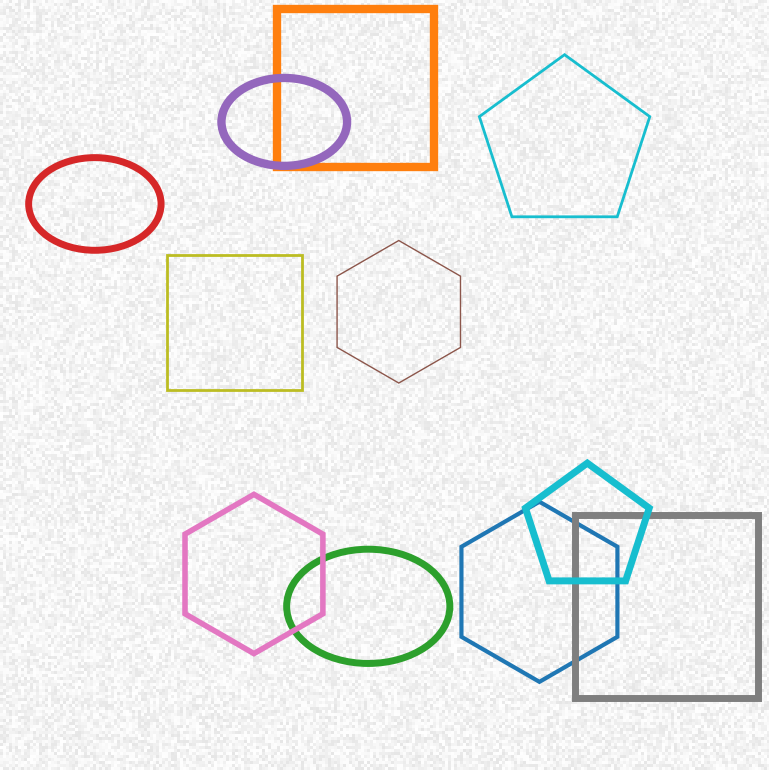[{"shape": "hexagon", "thickness": 1.5, "radius": 0.58, "center": [0.701, 0.231]}, {"shape": "square", "thickness": 3, "radius": 0.51, "center": [0.462, 0.886]}, {"shape": "oval", "thickness": 2.5, "radius": 0.53, "center": [0.478, 0.213]}, {"shape": "oval", "thickness": 2.5, "radius": 0.43, "center": [0.123, 0.735]}, {"shape": "oval", "thickness": 3, "radius": 0.41, "center": [0.369, 0.842]}, {"shape": "hexagon", "thickness": 0.5, "radius": 0.46, "center": [0.518, 0.595]}, {"shape": "hexagon", "thickness": 2, "radius": 0.52, "center": [0.33, 0.255]}, {"shape": "square", "thickness": 2.5, "radius": 0.59, "center": [0.865, 0.212]}, {"shape": "square", "thickness": 1, "radius": 0.44, "center": [0.305, 0.581]}, {"shape": "pentagon", "thickness": 2.5, "radius": 0.42, "center": [0.763, 0.314]}, {"shape": "pentagon", "thickness": 1, "radius": 0.58, "center": [0.733, 0.813]}]